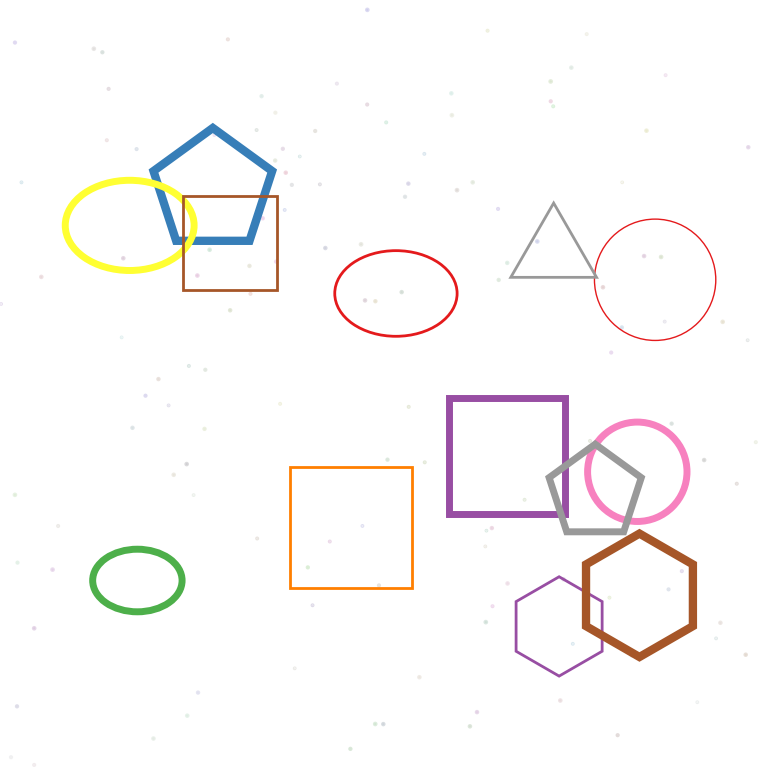[{"shape": "circle", "thickness": 0.5, "radius": 0.39, "center": [0.851, 0.637]}, {"shape": "oval", "thickness": 1, "radius": 0.4, "center": [0.514, 0.619]}, {"shape": "pentagon", "thickness": 3, "radius": 0.41, "center": [0.276, 0.753]}, {"shape": "oval", "thickness": 2.5, "radius": 0.29, "center": [0.178, 0.246]}, {"shape": "hexagon", "thickness": 1, "radius": 0.32, "center": [0.726, 0.186]}, {"shape": "square", "thickness": 2.5, "radius": 0.38, "center": [0.658, 0.408]}, {"shape": "square", "thickness": 1, "radius": 0.4, "center": [0.456, 0.315]}, {"shape": "oval", "thickness": 2.5, "radius": 0.42, "center": [0.168, 0.707]}, {"shape": "square", "thickness": 1, "radius": 0.31, "center": [0.298, 0.684]}, {"shape": "hexagon", "thickness": 3, "radius": 0.4, "center": [0.83, 0.227]}, {"shape": "circle", "thickness": 2.5, "radius": 0.32, "center": [0.828, 0.387]}, {"shape": "triangle", "thickness": 1, "radius": 0.32, "center": [0.719, 0.672]}, {"shape": "pentagon", "thickness": 2.5, "radius": 0.31, "center": [0.773, 0.36]}]